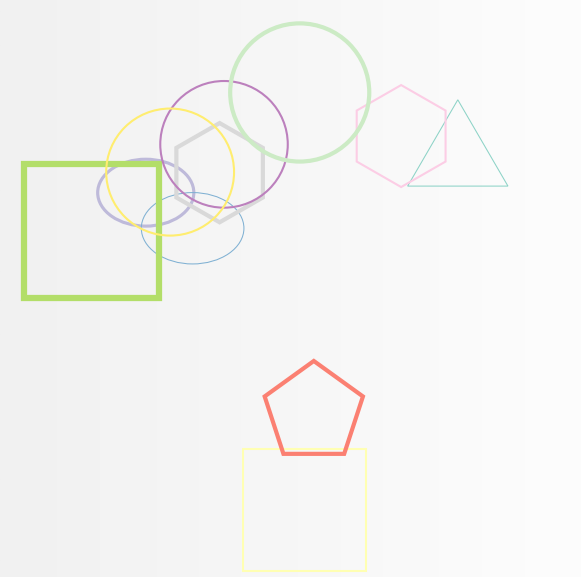[{"shape": "triangle", "thickness": 0.5, "radius": 0.5, "center": [0.788, 0.727]}, {"shape": "square", "thickness": 1, "radius": 0.53, "center": [0.524, 0.116]}, {"shape": "oval", "thickness": 1.5, "radius": 0.41, "center": [0.251, 0.665]}, {"shape": "pentagon", "thickness": 2, "radius": 0.44, "center": [0.54, 0.285]}, {"shape": "oval", "thickness": 0.5, "radius": 0.44, "center": [0.331, 0.604]}, {"shape": "square", "thickness": 3, "radius": 0.58, "center": [0.157, 0.599]}, {"shape": "hexagon", "thickness": 1, "radius": 0.44, "center": [0.69, 0.764]}, {"shape": "hexagon", "thickness": 2, "radius": 0.43, "center": [0.378, 0.7]}, {"shape": "circle", "thickness": 1, "radius": 0.55, "center": [0.385, 0.749]}, {"shape": "circle", "thickness": 2, "radius": 0.6, "center": [0.516, 0.839]}, {"shape": "circle", "thickness": 1, "radius": 0.55, "center": [0.293, 0.701]}]